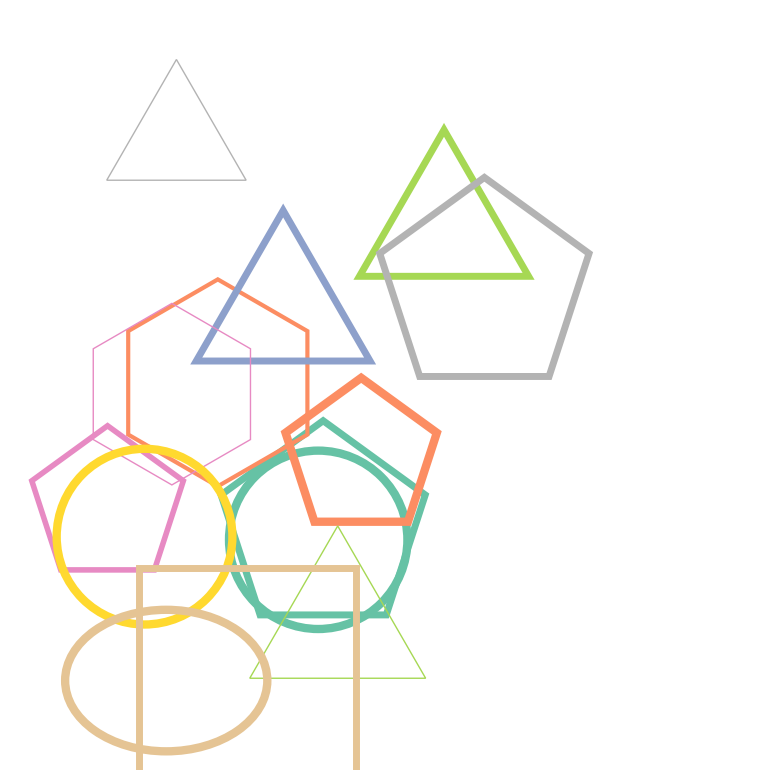[{"shape": "circle", "thickness": 3, "radius": 0.58, "center": [0.413, 0.299]}, {"shape": "pentagon", "thickness": 2.5, "radius": 0.7, "center": [0.42, 0.314]}, {"shape": "pentagon", "thickness": 3, "radius": 0.52, "center": [0.469, 0.406]}, {"shape": "hexagon", "thickness": 1.5, "radius": 0.67, "center": [0.283, 0.503]}, {"shape": "triangle", "thickness": 2.5, "radius": 0.65, "center": [0.368, 0.596]}, {"shape": "pentagon", "thickness": 2, "radius": 0.52, "center": [0.14, 0.344]}, {"shape": "hexagon", "thickness": 0.5, "radius": 0.59, "center": [0.223, 0.488]}, {"shape": "triangle", "thickness": 0.5, "radius": 0.66, "center": [0.439, 0.185]}, {"shape": "triangle", "thickness": 2.5, "radius": 0.63, "center": [0.577, 0.705]}, {"shape": "circle", "thickness": 3, "radius": 0.57, "center": [0.188, 0.303]}, {"shape": "oval", "thickness": 3, "radius": 0.66, "center": [0.216, 0.116]}, {"shape": "square", "thickness": 2.5, "radius": 0.71, "center": [0.321, 0.122]}, {"shape": "pentagon", "thickness": 2.5, "radius": 0.71, "center": [0.629, 0.627]}, {"shape": "triangle", "thickness": 0.5, "radius": 0.52, "center": [0.229, 0.818]}]